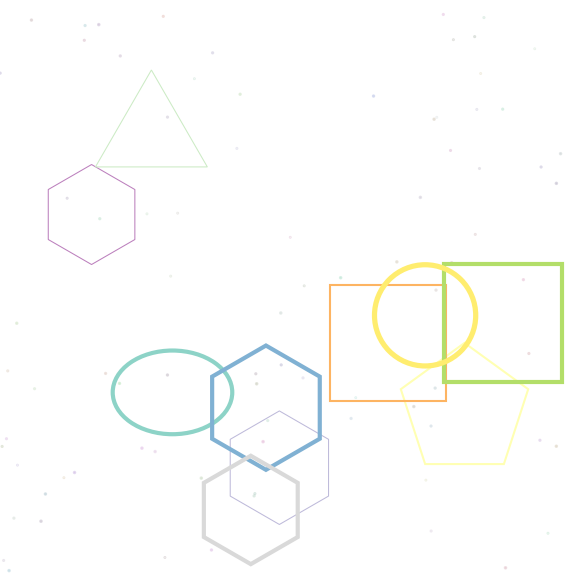[{"shape": "oval", "thickness": 2, "radius": 0.52, "center": [0.299, 0.32]}, {"shape": "pentagon", "thickness": 1, "radius": 0.58, "center": [0.804, 0.289]}, {"shape": "hexagon", "thickness": 0.5, "radius": 0.49, "center": [0.484, 0.189]}, {"shape": "hexagon", "thickness": 2, "radius": 0.54, "center": [0.461, 0.293]}, {"shape": "square", "thickness": 1, "radius": 0.5, "center": [0.672, 0.405]}, {"shape": "square", "thickness": 2, "radius": 0.51, "center": [0.871, 0.441]}, {"shape": "hexagon", "thickness": 2, "radius": 0.47, "center": [0.434, 0.116]}, {"shape": "hexagon", "thickness": 0.5, "radius": 0.43, "center": [0.159, 0.628]}, {"shape": "triangle", "thickness": 0.5, "radius": 0.56, "center": [0.262, 0.766]}, {"shape": "circle", "thickness": 2.5, "radius": 0.44, "center": [0.736, 0.453]}]